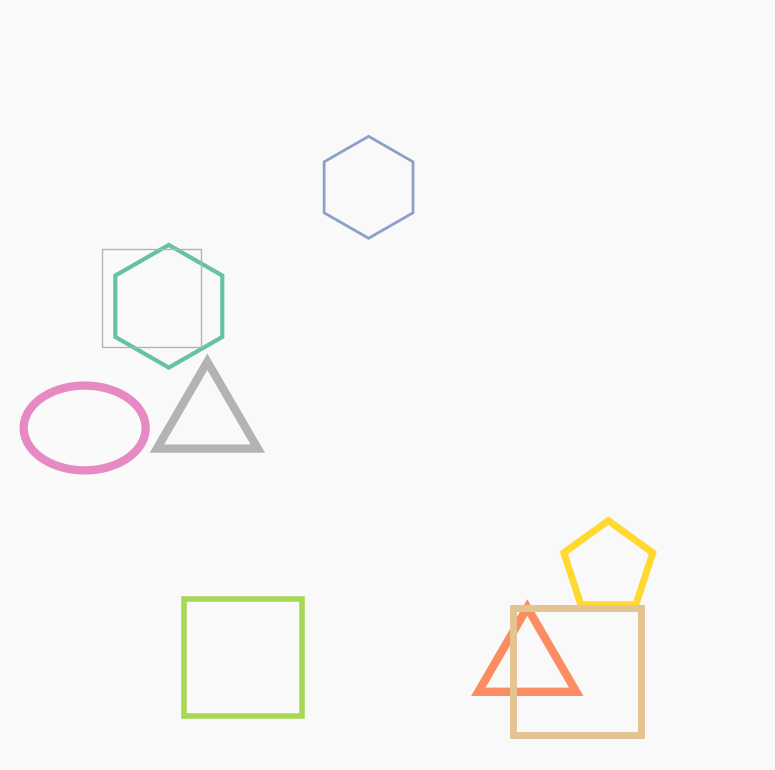[{"shape": "hexagon", "thickness": 1.5, "radius": 0.4, "center": [0.218, 0.602]}, {"shape": "triangle", "thickness": 3, "radius": 0.36, "center": [0.68, 0.138]}, {"shape": "hexagon", "thickness": 1, "radius": 0.33, "center": [0.476, 0.757]}, {"shape": "oval", "thickness": 3, "radius": 0.39, "center": [0.109, 0.444]}, {"shape": "square", "thickness": 2, "radius": 0.38, "center": [0.314, 0.147]}, {"shape": "pentagon", "thickness": 2.5, "radius": 0.3, "center": [0.785, 0.263]}, {"shape": "square", "thickness": 2.5, "radius": 0.41, "center": [0.744, 0.127]}, {"shape": "triangle", "thickness": 3, "radius": 0.38, "center": [0.268, 0.455]}, {"shape": "square", "thickness": 0.5, "radius": 0.32, "center": [0.196, 0.613]}]